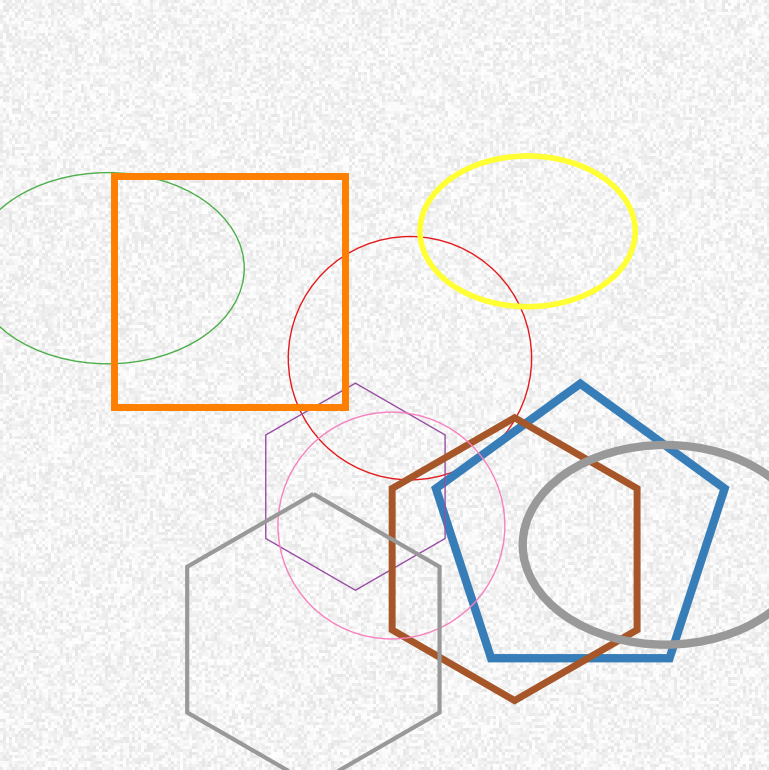[{"shape": "circle", "thickness": 0.5, "radius": 0.79, "center": [0.532, 0.535]}, {"shape": "pentagon", "thickness": 3, "radius": 0.99, "center": [0.754, 0.305]}, {"shape": "oval", "thickness": 0.5, "radius": 0.89, "center": [0.14, 0.652]}, {"shape": "hexagon", "thickness": 0.5, "radius": 0.67, "center": [0.462, 0.368]}, {"shape": "square", "thickness": 2.5, "radius": 0.75, "center": [0.298, 0.621]}, {"shape": "oval", "thickness": 2, "radius": 0.7, "center": [0.685, 0.7]}, {"shape": "hexagon", "thickness": 2.5, "radius": 0.92, "center": [0.668, 0.274]}, {"shape": "circle", "thickness": 0.5, "radius": 0.74, "center": [0.508, 0.318]}, {"shape": "oval", "thickness": 3, "radius": 0.93, "center": [0.864, 0.292]}, {"shape": "hexagon", "thickness": 1.5, "radius": 0.95, "center": [0.407, 0.169]}]